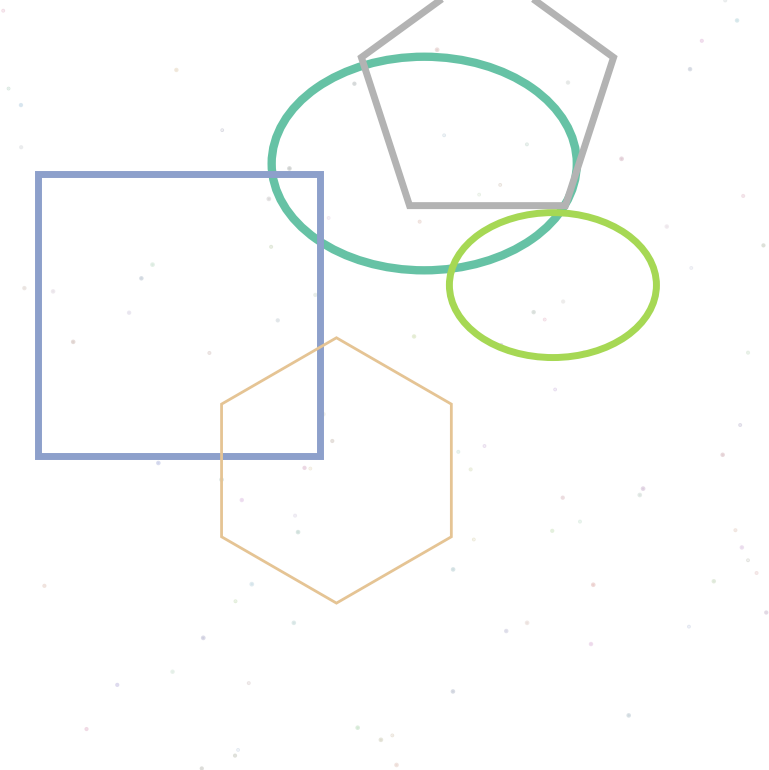[{"shape": "oval", "thickness": 3, "radius": 0.99, "center": [0.551, 0.788]}, {"shape": "square", "thickness": 2.5, "radius": 0.92, "center": [0.232, 0.591]}, {"shape": "oval", "thickness": 2.5, "radius": 0.67, "center": [0.718, 0.63]}, {"shape": "hexagon", "thickness": 1, "radius": 0.86, "center": [0.437, 0.389]}, {"shape": "pentagon", "thickness": 2.5, "radius": 0.86, "center": [0.633, 0.872]}]